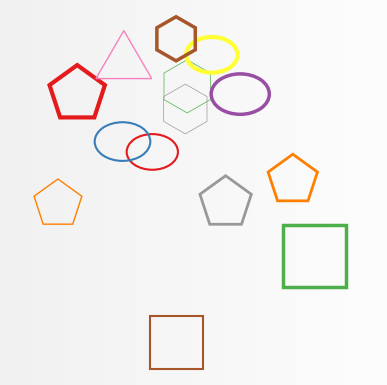[{"shape": "oval", "thickness": 1.5, "radius": 0.33, "center": [0.393, 0.605]}, {"shape": "pentagon", "thickness": 3, "radius": 0.38, "center": [0.199, 0.756]}, {"shape": "oval", "thickness": 1.5, "radius": 0.36, "center": [0.316, 0.632]}, {"shape": "square", "thickness": 2.5, "radius": 0.4, "center": [0.812, 0.335]}, {"shape": "hexagon", "thickness": 0.5, "radius": 0.35, "center": [0.483, 0.776]}, {"shape": "oval", "thickness": 2.5, "radius": 0.38, "center": [0.62, 0.756]}, {"shape": "pentagon", "thickness": 2, "radius": 0.33, "center": [0.756, 0.532]}, {"shape": "pentagon", "thickness": 1, "radius": 0.32, "center": [0.15, 0.47]}, {"shape": "oval", "thickness": 3, "radius": 0.33, "center": [0.547, 0.858]}, {"shape": "square", "thickness": 1.5, "radius": 0.34, "center": [0.456, 0.111]}, {"shape": "hexagon", "thickness": 2.5, "radius": 0.29, "center": [0.454, 0.899]}, {"shape": "triangle", "thickness": 1, "radius": 0.42, "center": [0.32, 0.837]}, {"shape": "pentagon", "thickness": 2, "radius": 0.35, "center": [0.582, 0.474]}, {"shape": "hexagon", "thickness": 0.5, "radius": 0.32, "center": [0.478, 0.717]}]